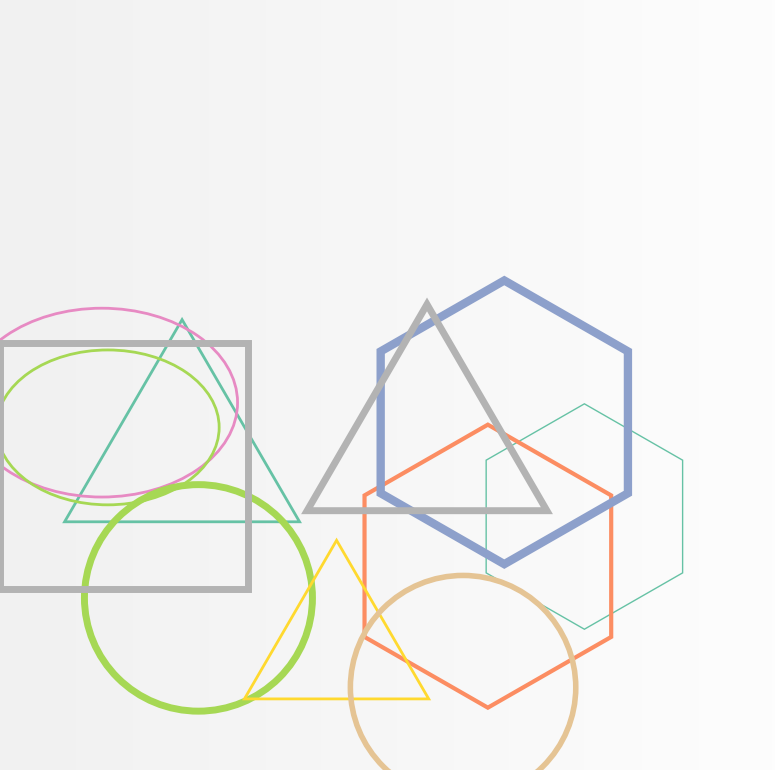[{"shape": "hexagon", "thickness": 0.5, "radius": 0.73, "center": [0.754, 0.329]}, {"shape": "triangle", "thickness": 1, "radius": 0.88, "center": [0.235, 0.41]}, {"shape": "hexagon", "thickness": 1.5, "radius": 0.92, "center": [0.63, 0.265]}, {"shape": "hexagon", "thickness": 3, "radius": 0.92, "center": [0.651, 0.452]}, {"shape": "oval", "thickness": 1, "radius": 0.88, "center": [0.131, 0.477]}, {"shape": "oval", "thickness": 1, "radius": 0.72, "center": [0.139, 0.445]}, {"shape": "circle", "thickness": 2.5, "radius": 0.74, "center": [0.256, 0.224]}, {"shape": "triangle", "thickness": 1, "radius": 0.69, "center": [0.434, 0.161]}, {"shape": "circle", "thickness": 2, "radius": 0.73, "center": [0.598, 0.107]}, {"shape": "triangle", "thickness": 2.5, "radius": 0.89, "center": [0.551, 0.426]}, {"shape": "square", "thickness": 2.5, "radius": 0.8, "center": [0.16, 0.395]}]